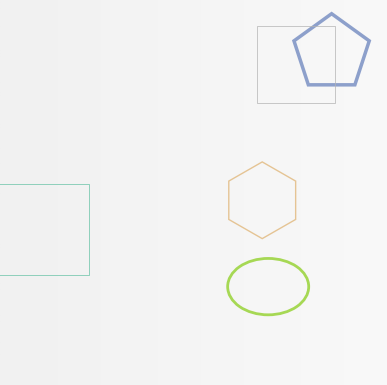[{"shape": "square", "thickness": 0.5, "radius": 0.59, "center": [0.112, 0.404]}, {"shape": "pentagon", "thickness": 2.5, "radius": 0.51, "center": [0.856, 0.862]}, {"shape": "oval", "thickness": 2, "radius": 0.52, "center": [0.692, 0.255]}, {"shape": "hexagon", "thickness": 1, "radius": 0.5, "center": [0.677, 0.48]}, {"shape": "square", "thickness": 0.5, "radius": 0.5, "center": [0.763, 0.833]}]